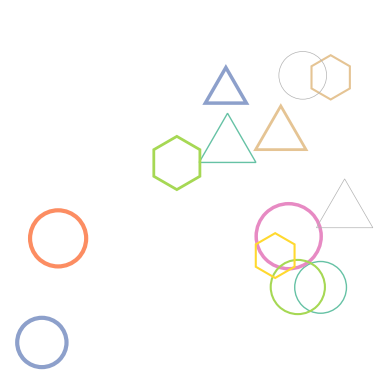[{"shape": "circle", "thickness": 1, "radius": 0.34, "center": [0.833, 0.254]}, {"shape": "triangle", "thickness": 1, "radius": 0.43, "center": [0.591, 0.621]}, {"shape": "circle", "thickness": 3, "radius": 0.36, "center": [0.151, 0.381]}, {"shape": "circle", "thickness": 3, "radius": 0.32, "center": [0.109, 0.11]}, {"shape": "triangle", "thickness": 2.5, "radius": 0.31, "center": [0.587, 0.763]}, {"shape": "circle", "thickness": 2.5, "radius": 0.42, "center": [0.75, 0.386]}, {"shape": "circle", "thickness": 1.5, "radius": 0.35, "center": [0.774, 0.255]}, {"shape": "hexagon", "thickness": 2, "radius": 0.35, "center": [0.459, 0.577]}, {"shape": "hexagon", "thickness": 1.5, "radius": 0.29, "center": [0.715, 0.336]}, {"shape": "triangle", "thickness": 2, "radius": 0.38, "center": [0.729, 0.649]}, {"shape": "hexagon", "thickness": 1.5, "radius": 0.29, "center": [0.859, 0.799]}, {"shape": "circle", "thickness": 0.5, "radius": 0.31, "center": [0.786, 0.804]}, {"shape": "triangle", "thickness": 0.5, "radius": 0.42, "center": [0.895, 0.451]}]